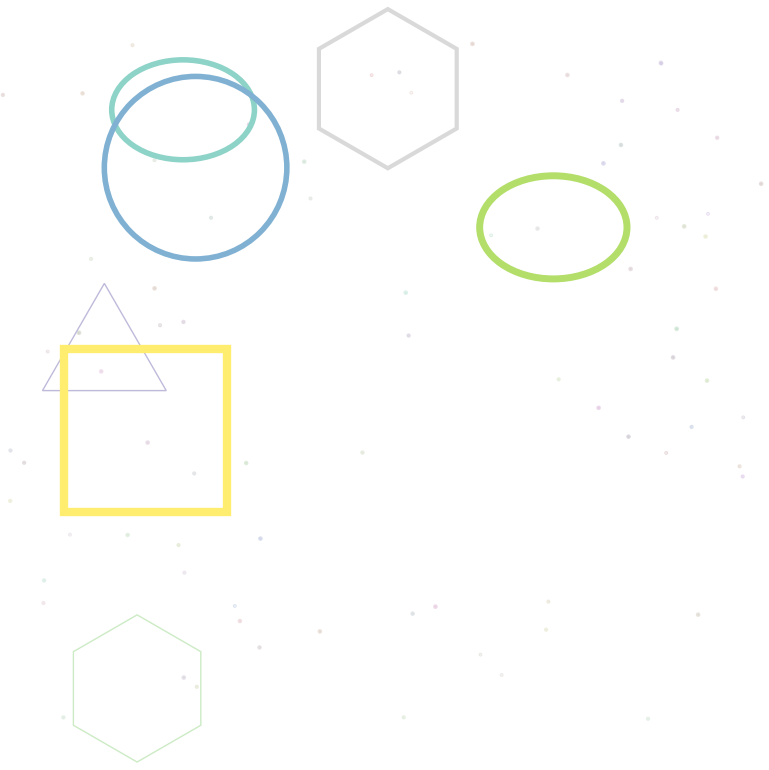[{"shape": "oval", "thickness": 2, "radius": 0.46, "center": [0.238, 0.857]}, {"shape": "triangle", "thickness": 0.5, "radius": 0.46, "center": [0.136, 0.539]}, {"shape": "circle", "thickness": 2, "radius": 0.59, "center": [0.254, 0.782]}, {"shape": "oval", "thickness": 2.5, "radius": 0.48, "center": [0.719, 0.705]}, {"shape": "hexagon", "thickness": 1.5, "radius": 0.52, "center": [0.504, 0.885]}, {"shape": "hexagon", "thickness": 0.5, "radius": 0.48, "center": [0.178, 0.106]}, {"shape": "square", "thickness": 3, "radius": 0.53, "center": [0.189, 0.441]}]